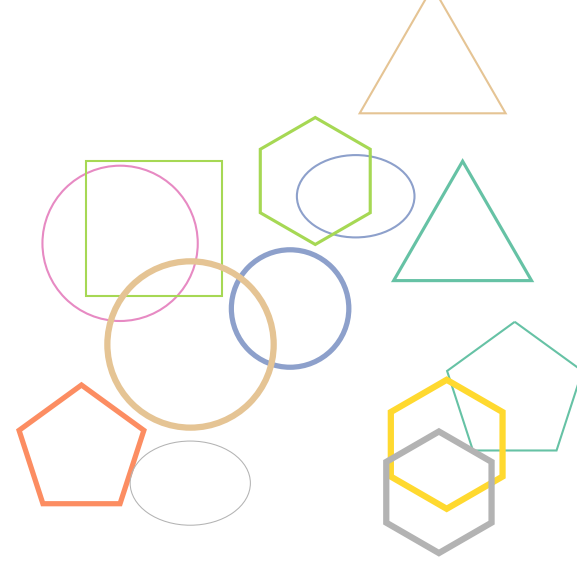[{"shape": "triangle", "thickness": 1.5, "radius": 0.69, "center": [0.801, 0.582]}, {"shape": "pentagon", "thickness": 1, "radius": 0.62, "center": [0.891, 0.319]}, {"shape": "pentagon", "thickness": 2.5, "radius": 0.57, "center": [0.141, 0.219]}, {"shape": "circle", "thickness": 2.5, "radius": 0.51, "center": [0.502, 0.465]}, {"shape": "oval", "thickness": 1, "radius": 0.51, "center": [0.616, 0.659]}, {"shape": "circle", "thickness": 1, "radius": 0.67, "center": [0.208, 0.578]}, {"shape": "hexagon", "thickness": 1.5, "radius": 0.55, "center": [0.546, 0.686]}, {"shape": "square", "thickness": 1, "radius": 0.59, "center": [0.267, 0.604]}, {"shape": "hexagon", "thickness": 3, "radius": 0.56, "center": [0.773, 0.23]}, {"shape": "circle", "thickness": 3, "radius": 0.72, "center": [0.33, 0.403]}, {"shape": "triangle", "thickness": 1, "radius": 0.73, "center": [0.749, 0.876]}, {"shape": "hexagon", "thickness": 3, "radius": 0.53, "center": [0.76, 0.147]}, {"shape": "oval", "thickness": 0.5, "radius": 0.52, "center": [0.329, 0.163]}]